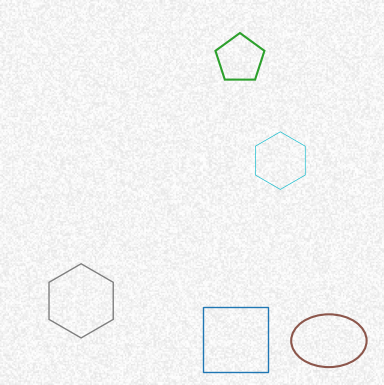[{"shape": "square", "thickness": 1, "radius": 0.42, "center": [0.612, 0.117]}, {"shape": "pentagon", "thickness": 1.5, "radius": 0.33, "center": [0.623, 0.847]}, {"shape": "oval", "thickness": 1.5, "radius": 0.49, "center": [0.854, 0.115]}, {"shape": "hexagon", "thickness": 1, "radius": 0.48, "center": [0.211, 0.219]}, {"shape": "hexagon", "thickness": 0.5, "radius": 0.37, "center": [0.728, 0.583]}]